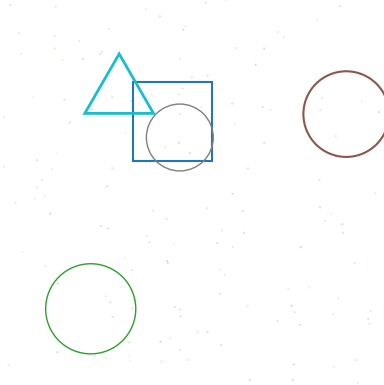[{"shape": "square", "thickness": 1.5, "radius": 0.51, "center": [0.449, 0.684]}, {"shape": "circle", "thickness": 1, "radius": 0.59, "center": [0.236, 0.198]}, {"shape": "circle", "thickness": 1.5, "radius": 0.56, "center": [0.899, 0.704]}, {"shape": "circle", "thickness": 1, "radius": 0.43, "center": [0.467, 0.643]}, {"shape": "triangle", "thickness": 2, "radius": 0.52, "center": [0.31, 0.757]}]